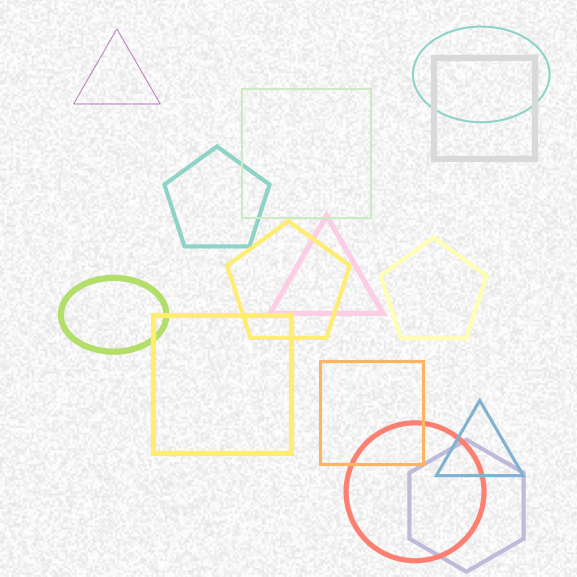[{"shape": "oval", "thickness": 1, "radius": 0.59, "center": [0.833, 0.87]}, {"shape": "pentagon", "thickness": 2, "radius": 0.48, "center": [0.376, 0.65]}, {"shape": "pentagon", "thickness": 2, "radius": 0.48, "center": [0.751, 0.492]}, {"shape": "hexagon", "thickness": 2, "radius": 0.57, "center": [0.808, 0.123]}, {"shape": "circle", "thickness": 2.5, "radius": 0.6, "center": [0.719, 0.148]}, {"shape": "triangle", "thickness": 1.5, "radius": 0.43, "center": [0.831, 0.219]}, {"shape": "square", "thickness": 1.5, "radius": 0.45, "center": [0.643, 0.285]}, {"shape": "oval", "thickness": 3, "radius": 0.46, "center": [0.197, 0.454]}, {"shape": "triangle", "thickness": 2.5, "radius": 0.56, "center": [0.565, 0.513]}, {"shape": "square", "thickness": 3, "radius": 0.44, "center": [0.839, 0.811]}, {"shape": "triangle", "thickness": 0.5, "radius": 0.43, "center": [0.202, 0.862]}, {"shape": "square", "thickness": 1, "radius": 0.56, "center": [0.531, 0.733]}, {"shape": "pentagon", "thickness": 2, "radius": 0.56, "center": [0.5, 0.504]}, {"shape": "square", "thickness": 2.5, "radius": 0.6, "center": [0.384, 0.334]}]